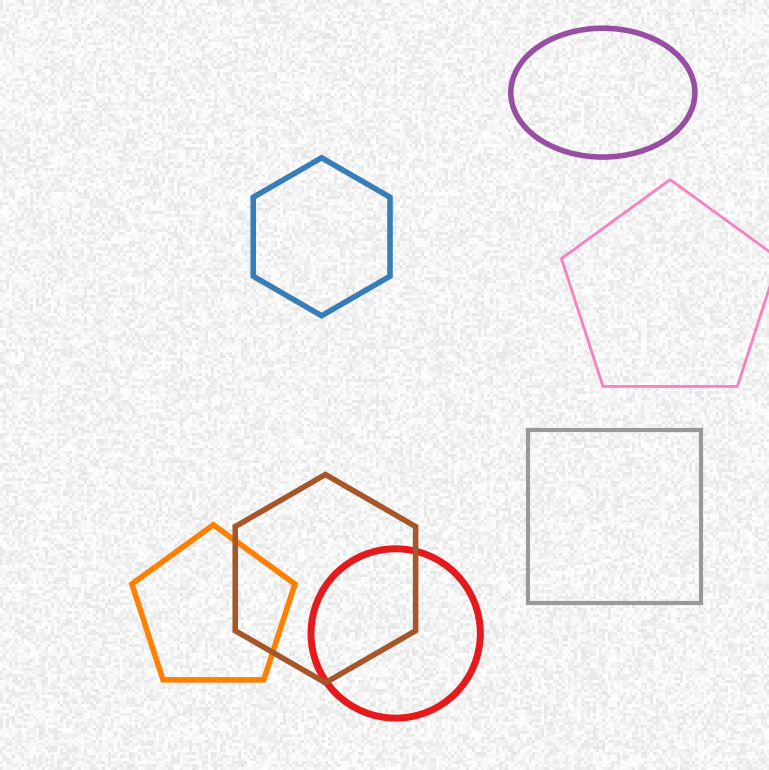[{"shape": "circle", "thickness": 2.5, "radius": 0.55, "center": [0.514, 0.177]}, {"shape": "hexagon", "thickness": 2, "radius": 0.51, "center": [0.418, 0.693]}, {"shape": "oval", "thickness": 2, "radius": 0.6, "center": [0.783, 0.88]}, {"shape": "pentagon", "thickness": 2, "radius": 0.56, "center": [0.277, 0.207]}, {"shape": "hexagon", "thickness": 2, "radius": 0.68, "center": [0.423, 0.249]}, {"shape": "pentagon", "thickness": 1, "radius": 0.74, "center": [0.87, 0.618]}, {"shape": "square", "thickness": 1.5, "radius": 0.56, "center": [0.798, 0.329]}]